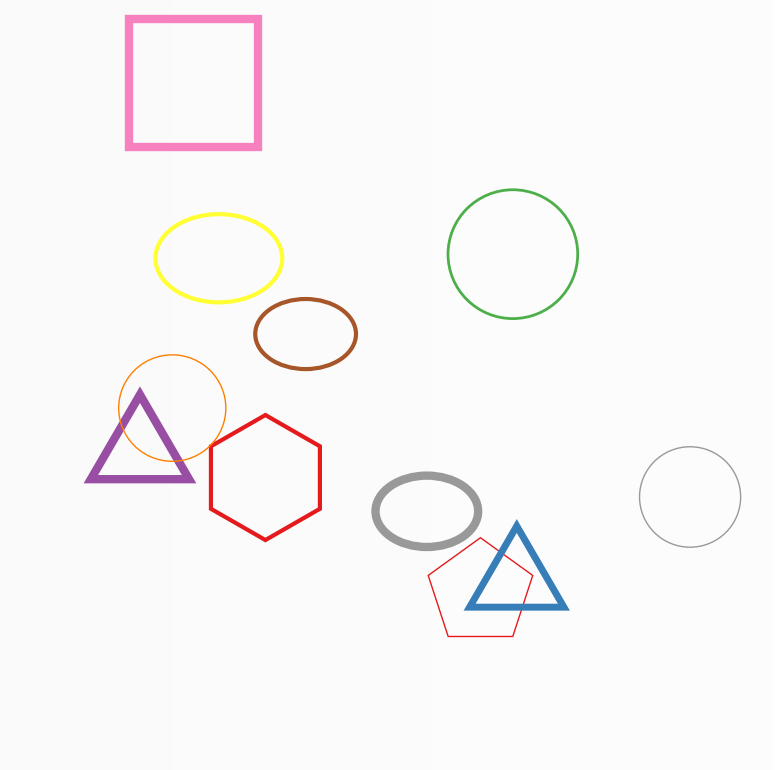[{"shape": "pentagon", "thickness": 0.5, "radius": 0.35, "center": [0.62, 0.231]}, {"shape": "hexagon", "thickness": 1.5, "radius": 0.41, "center": [0.342, 0.38]}, {"shape": "triangle", "thickness": 2.5, "radius": 0.35, "center": [0.667, 0.247]}, {"shape": "circle", "thickness": 1, "radius": 0.42, "center": [0.662, 0.67]}, {"shape": "triangle", "thickness": 3, "radius": 0.37, "center": [0.181, 0.414]}, {"shape": "circle", "thickness": 0.5, "radius": 0.35, "center": [0.222, 0.47]}, {"shape": "oval", "thickness": 1.5, "radius": 0.41, "center": [0.282, 0.665]}, {"shape": "oval", "thickness": 1.5, "radius": 0.33, "center": [0.394, 0.566]}, {"shape": "square", "thickness": 3, "radius": 0.42, "center": [0.25, 0.892]}, {"shape": "circle", "thickness": 0.5, "radius": 0.33, "center": [0.89, 0.355]}, {"shape": "oval", "thickness": 3, "radius": 0.33, "center": [0.551, 0.336]}]